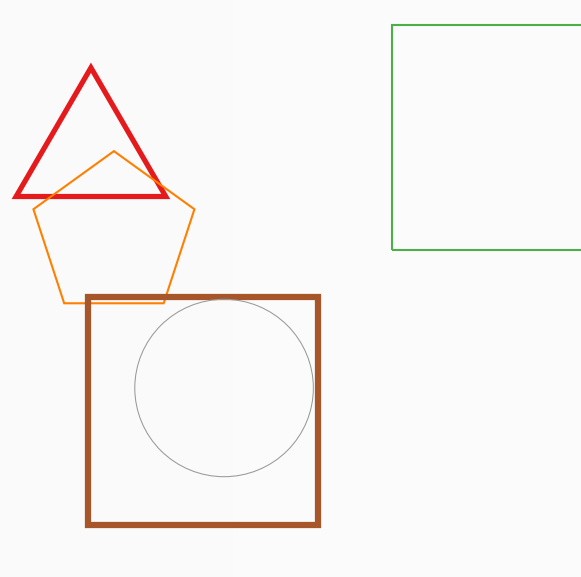[{"shape": "triangle", "thickness": 2.5, "radius": 0.74, "center": [0.156, 0.733]}, {"shape": "square", "thickness": 1, "radius": 0.97, "center": [0.87, 0.761]}, {"shape": "pentagon", "thickness": 1, "radius": 0.73, "center": [0.196, 0.592]}, {"shape": "square", "thickness": 3, "radius": 0.99, "center": [0.35, 0.288]}, {"shape": "circle", "thickness": 0.5, "radius": 0.77, "center": [0.385, 0.327]}]